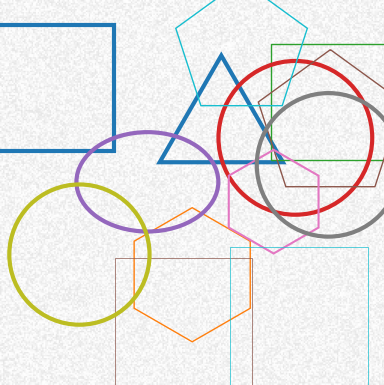[{"shape": "square", "thickness": 3, "radius": 0.82, "center": [0.133, 0.772]}, {"shape": "triangle", "thickness": 3, "radius": 0.92, "center": [0.575, 0.671]}, {"shape": "hexagon", "thickness": 1, "radius": 0.87, "center": [0.499, 0.286]}, {"shape": "square", "thickness": 1, "radius": 0.75, "center": [0.853, 0.735]}, {"shape": "circle", "thickness": 3, "radius": 1.0, "center": [0.767, 0.642]}, {"shape": "oval", "thickness": 3, "radius": 0.92, "center": [0.383, 0.528]}, {"shape": "pentagon", "thickness": 1, "radius": 0.98, "center": [0.858, 0.674]}, {"shape": "square", "thickness": 0.5, "radius": 0.89, "center": [0.476, 0.152]}, {"shape": "hexagon", "thickness": 1.5, "radius": 0.67, "center": [0.711, 0.476]}, {"shape": "circle", "thickness": 3, "radius": 0.93, "center": [0.853, 0.572]}, {"shape": "circle", "thickness": 3, "radius": 0.91, "center": [0.206, 0.339]}, {"shape": "square", "thickness": 0.5, "radius": 0.9, "center": [0.777, 0.179]}, {"shape": "pentagon", "thickness": 1, "radius": 0.9, "center": [0.627, 0.871]}]